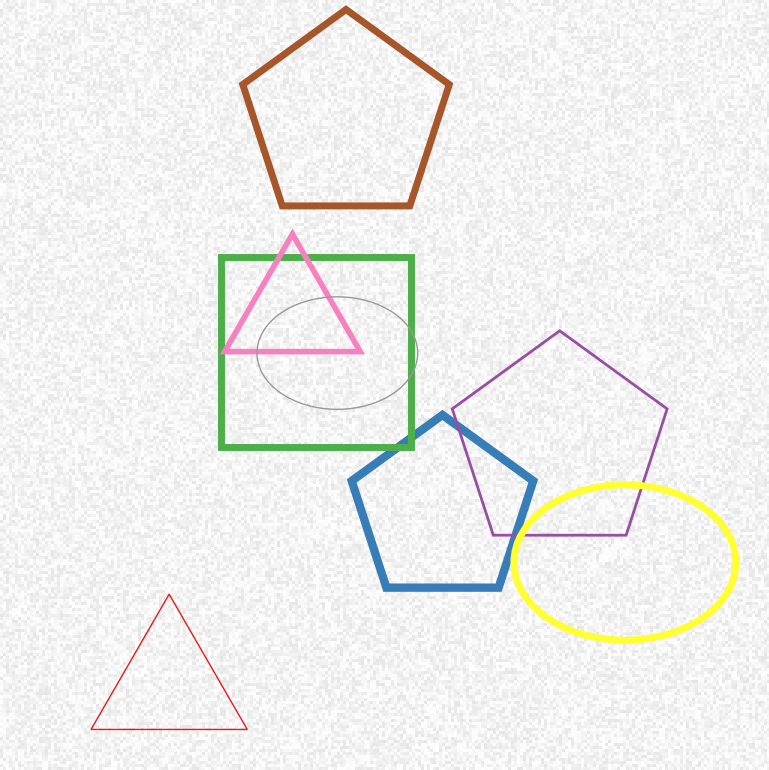[{"shape": "triangle", "thickness": 0.5, "radius": 0.59, "center": [0.22, 0.111]}, {"shape": "pentagon", "thickness": 3, "radius": 0.62, "center": [0.575, 0.337]}, {"shape": "square", "thickness": 2.5, "radius": 0.62, "center": [0.41, 0.543]}, {"shape": "pentagon", "thickness": 1, "radius": 0.73, "center": [0.727, 0.424]}, {"shape": "oval", "thickness": 2.5, "radius": 0.72, "center": [0.812, 0.27]}, {"shape": "pentagon", "thickness": 2.5, "radius": 0.7, "center": [0.449, 0.847]}, {"shape": "triangle", "thickness": 2, "radius": 0.51, "center": [0.38, 0.594]}, {"shape": "oval", "thickness": 0.5, "radius": 0.52, "center": [0.438, 0.541]}]